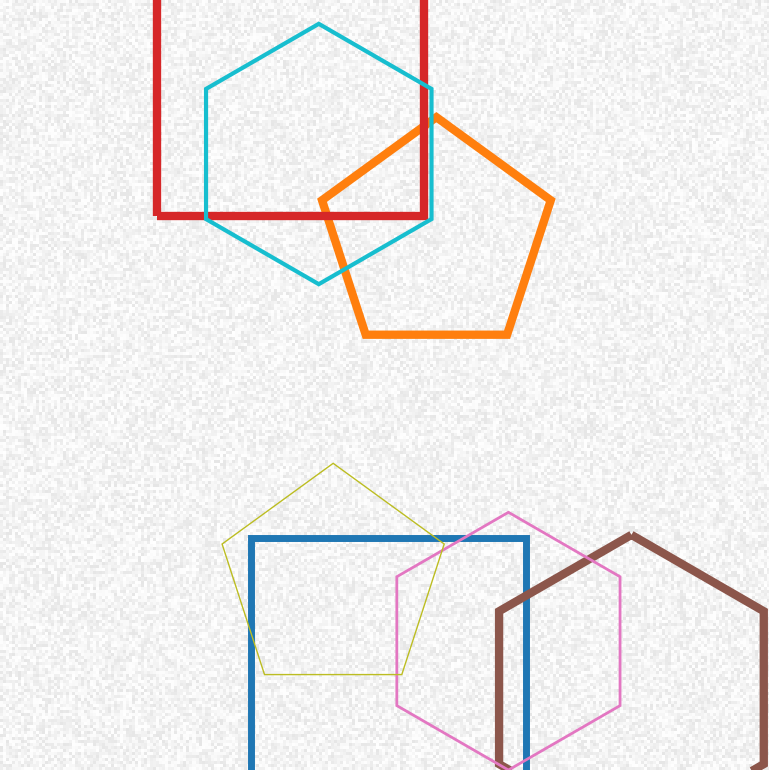[{"shape": "square", "thickness": 2.5, "radius": 0.89, "center": [0.504, 0.123]}, {"shape": "pentagon", "thickness": 3, "radius": 0.78, "center": [0.567, 0.692]}, {"shape": "square", "thickness": 3, "radius": 0.86, "center": [0.377, 0.892]}, {"shape": "hexagon", "thickness": 3, "radius": 0.99, "center": [0.82, 0.107]}, {"shape": "hexagon", "thickness": 1, "radius": 0.84, "center": [0.66, 0.167]}, {"shape": "pentagon", "thickness": 0.5, "radius": 0.76, "center": [0.433, 0.247]}, {"shape": "hexagon", "thickness": 1.5, "radius": 0.85, "center": [0.414, 0.8]}]